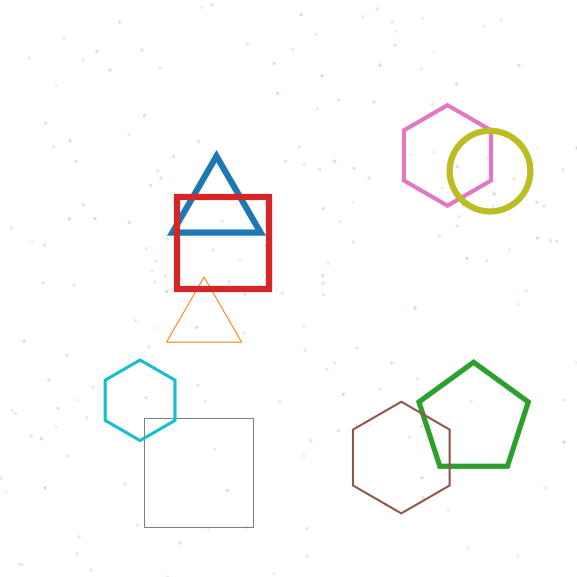[{"shape": "triangle", "thickness": 3, "radius": 0.44, "center": [0.375, 0.64]}, {"shape": "triangle", "thickness": 0.5, "radius": 0.38, "center": [0.353, 0.444]}, {"shape": "pentagon", "thickness": 2.5, "radius": 0.5, "center": [0.82, 0.272]}, {"shape": "square", "thickness": 3, "radius": 0.4, "center": [0.386, 0.578]}, {"shape": "hexagon", "thickness": 1, "radius": 0.48, "center": [0.695, 0.207]}, {"shape": "hexagon", "thickness": 2, "radius": 0.44, "center": [0.775, 0.73]}, {"shape": "square", "thickness": 0.5, "radius": 0.47, "center": [0.343, 0.181]}, {"shape": "circle", "thickness": 3, "radius": 0.35, "center": [0.849, 0.703]}, {"shape": "hexagon", "thickness": 1.5, "radius": 0.35, "center": [0.243, 0.306]}]